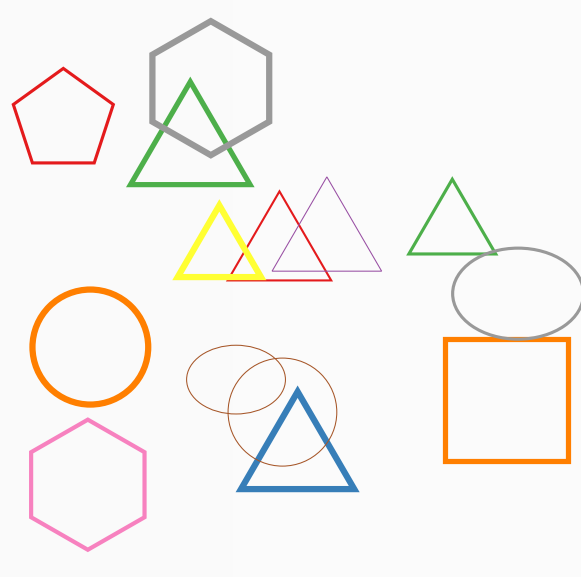[{"shape": "triangle", "thickness": 1, "radius": 0.51, "center": [0.481, 0.565]}, {"shape": "pentagon", "thickness": 1.5, "radius": 0.45, "center": [0.109, 0.79]}, {"shape": "triangle", "thickness": 3, "radius": 0.56, "center": [0.512, 0.208]}, {"shape": "triangle", "thickness": 2.5, "radius": 0.59, "center": [0.327, 0.739]}, {"shape": "triangle", "thickness": 1.5, "radius": 0.43, "center": [0.778, 0.602]}, {"shape": "triangle", "thickness": 0.5, "radius": 0.54, "center": [0.562, 0.584]}, {"shape": "square", "thickness": 2.5, "radius": 0.53, "center": [0.871, 0.306]}, {"shape": "circle", "thickness": 3, "radius": 0.5, "center": [0.155, 0.398]}, {"shape": "triangle", "thickness": 3, "radius": 0.41, "center": [0.377, 0.561]}, {"shape": "oval", "thickness": 0.5, "radius": 0.43, "center": [0.406, 0.342]}, {"shape": "circle", "thickness": 0.5, "radius": 0.47, "center": [0.486, 0.286]}, {"shape": "hexagon", "thickness": 2, "radius": 0.56, "center": [0.151, 0.16]}, {"shape": "hexagon", "thickness": 3, "radius": 0.58, "center": [0.363, 0.846]}, {"shape": "oval", "thickness": 1.5, "radius": 0.56, "center": [0.891, 0.491]}]